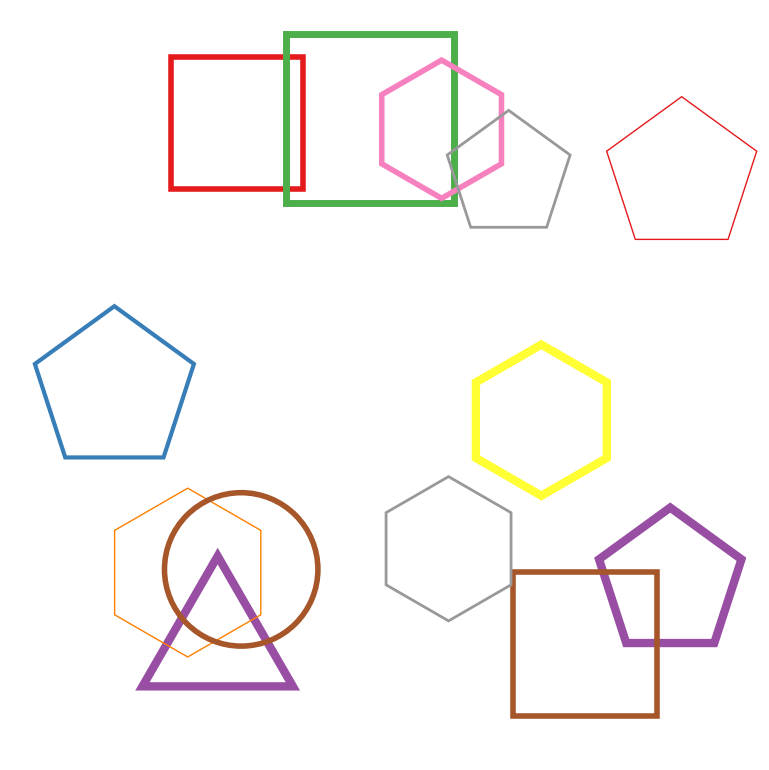[{"shape": "pentagon", "thickness": 0.5, "radius": 0.51, "center": [0.885, 0.772]}, {"shape": "square", "thickness": 2, "radius": 0.43, "center": [0.308, 0.84]}, {"shape": "pentagon", "thickness": 1.5, "radius": 0.54, "center": [0.149, 0.494]}, {"shape": "square", "thickness": 2.5, "radius": 0.55, "center": [0.481, 0.846]}, {"shape": "pentagon", "thickness": 3, "radius": 0.49, "center": [0.87, 0.244]}, {"shape": "triangle", "thickness": 3, "radius": 0.56, "center": [0.283, 0.165]}, {"shape": "hexagon", "thickness": 0.5, "radius": 0.55, "center": [0.244, 0.256]}, {"shape": "hexagon", "thickness": 3, "radius": 0.49, "center": [0.703, 0.454]}, {"shape": "circle", "thickness": 2, "radius": 0.5, "center": [0.313, 0.261]}, {"shape": "square", "thickness": 2, "radius": 0.47, "center": [0.76, 0.163]}, {"shape": "hexagon", "thickness": 2, "radius": 0.45, "center": [0.574, 0.832]}, {"shape": "hexagon", "thickness": 1, "radius": 0.47, "center": [0.583, 0.287]}, {"shape": "pentagon", "thickness": 1, "radius": 0.42, "center": [0.661, 0.773]}]